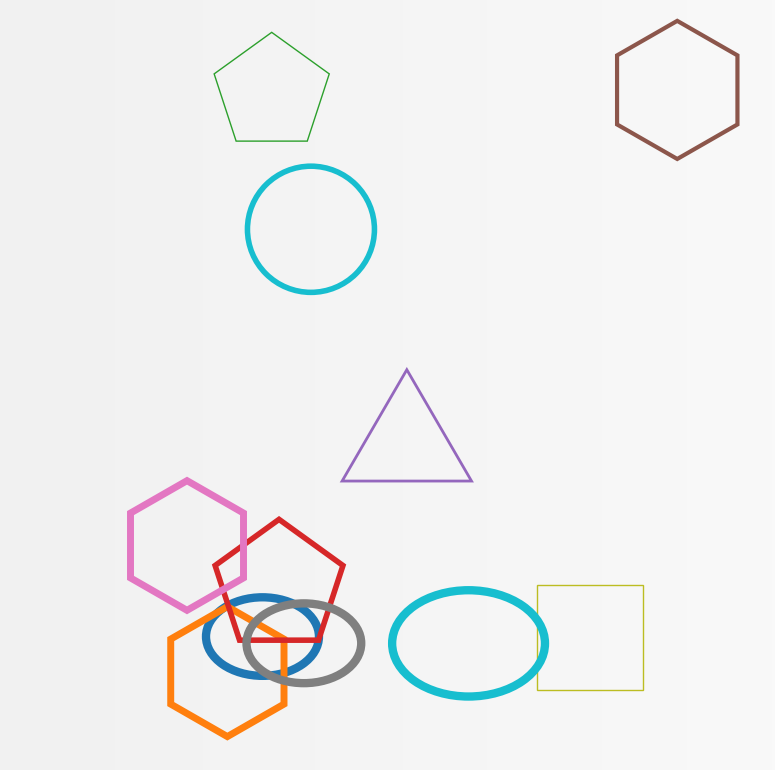[{"shape": "oval", "thickness": 3, "radius": 0.36, "center": [0.339, 0.173]}, {"shape": "hexagon", "thickness": 2.5, "radius": 0.42, "center": [0.293, 0.128]}, {"shape": "pentagon", "thickness": 0.5, "radius": 0.39, "center": [0.351, 0.88]}, {"shape": "pentagon", "thickness": 2, "radius": 0.43, "center": [0.36, 0.239]}, {"shape": "triangle", "thickness": 1, "radius": 0.48, "center": [0.525, 0.423]}, {"shape": "hexagon", "thickness": 1.5, "radius": 0.45, "center": [0.874, 0.883]}, {"shape": "hexagon", "thickness": 2.5, "radius": 0.42, "center": [0.241, 0.292]}, {"shape": "oval", "thickness": 3, "radius": 0.37, "center": [0.392, 0.165]}, {"shape": "square", "thickness": 0.5, "radius": 0.34, "center": [0.761, 0.172]}, {"shape": "oval", "thickness": 3, "radius": 0.49, "center": [0.605, 0.164]}, {"shape": "circle", "thickness": 2, "radius": 0.41, "center": [0.401, 0.702]}]